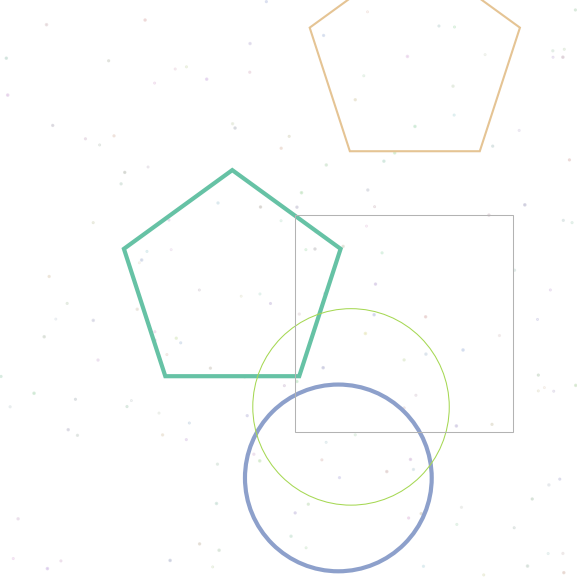[{"shape": "pentagon", "thickness": 2, "radius": 0.99, "center": [0.402, 0.507]}, {"shape": "circle", "thickness": 2, "radius": 0.81, "center": [0.586, 0.172]}, {"shape": "circle", "thickness": 0.5, "radius": 0.85, "center": [0.608, 0.295]}, {"shape": "pentagon", "thickness": 1, "radius": 0.96, "center": [0.718, 0.892]}, {"shape": "square", "thickness": 0.5, "radius": 0.94, "center": [0.7, 0.439]}]